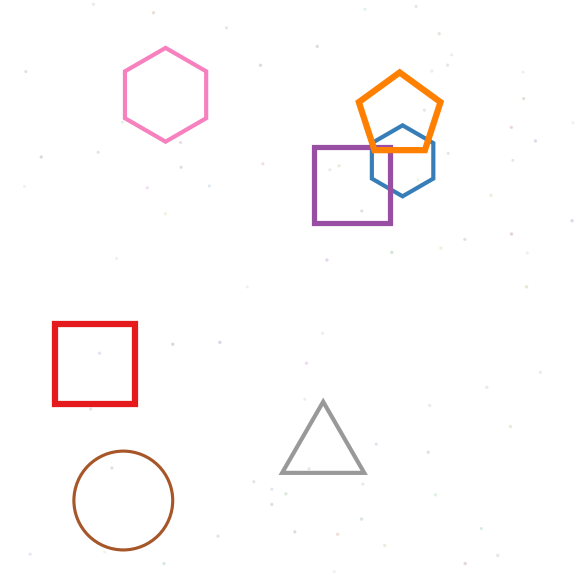[{"shape": "square", "thickness": 3, "radius": 0.35, "center": [0.164, 0.369]}, {"shape": "hexagon", "thickness": 2, "radius": 0.31, "center": [0.697, 0.721]}, {"shape": "square", "thickness": 2.5, "radius": 0.33, "center": [0.61, 0.678]}, {"shape": "pentagon", "thickness": 3, "radius": 0.37, "center": [0.692, 0.799]}, {"shape": "circle", "thickness": 1.5, "radius": 0.43, "center": [0.214, 0.132]}, {"shape": "hexagon", "thickness": 2, "radius": 0.41, "center": [0.287, 0.835]}, {"shape": "triangle", "thickness": 2, "radius": 0.41, "center": [0.56, 0.221]}]